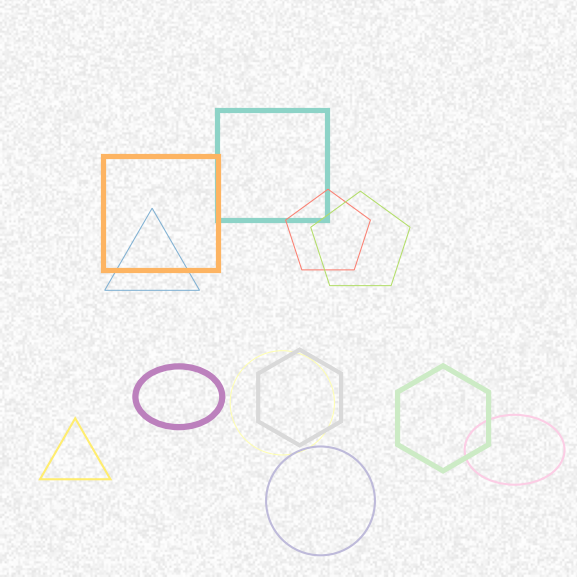[{"shape": "square", "thickness": 2.5, "radius": 0.48, "center": [0.471, 0.713]}, {"shape": "circle", "thickness": 0.5, "radius": 0.45, "center": [0.489, 0.302]}, {"shape": "circle", "thickness": 1, "radius": 0.47, "center": [0.555, 0.132]}, {"shape": "pentagon", "thickness": 0.5, "radius": 0.39, "center": [0.568, 0.594]}, {"shape": "triangle", "thickness": 0.5, "radius": 0.47, "center": [0.263, 0.544]}, {"shape": "square", "thickness": 2.5, "radius": 0.5, "center": [0.278, 0.63]}, {"shape": "pentagon", "thickness": 0.5, "radius": 0.45, "center": [0.624, 0.578]}, {"shape": "oval", "thickness": 1, "radius": 0.43, "center": [0.891, 0.22]}, {"shape": "hexagon", "thickness": 2, "radius": 0.41, "center": [0.519, 0.311]}, {"shape": "oval", "thickness": 3, "radius": 0.38, "center": [0.31, 0.312]}, {"shape": "hexagon", "thickness": 2.5, "radius": 0.45, "center": [0.767, 0.275]}, {"shape": "triangle", "thickness": 1, "radius": 0.35, "center": [0.13, 0.204]}]